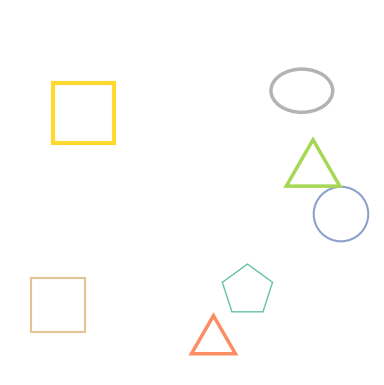[{"shape": "pentagon", "thickness": 1, "radius": 0.34, "center": [0.643, 0.246]}, {"shape": "triangle", "thickness": 2.5, "radius": 0.33, "center": [0.554, 0.114]}, {"shape": "circle", "thickness": 1.5, "radius": 0.35, "center": [0.886, 0.444]}, {"shape": "triangle", "thickness": 2.5, "radius": 0.4, "center": [0.813, 0.557]}, {"shape": "square", "thickness": 3, "radius": 0.4, "center": [0.216, 0.706]}, {"shape": "square", "thickness": 1.5, "radius": 0.35, "center": [0.15, 0.208]}, {"shape": "oval", "thickness": 2.5, "radius": 0.4, "center": [0.784, 0.764]}]